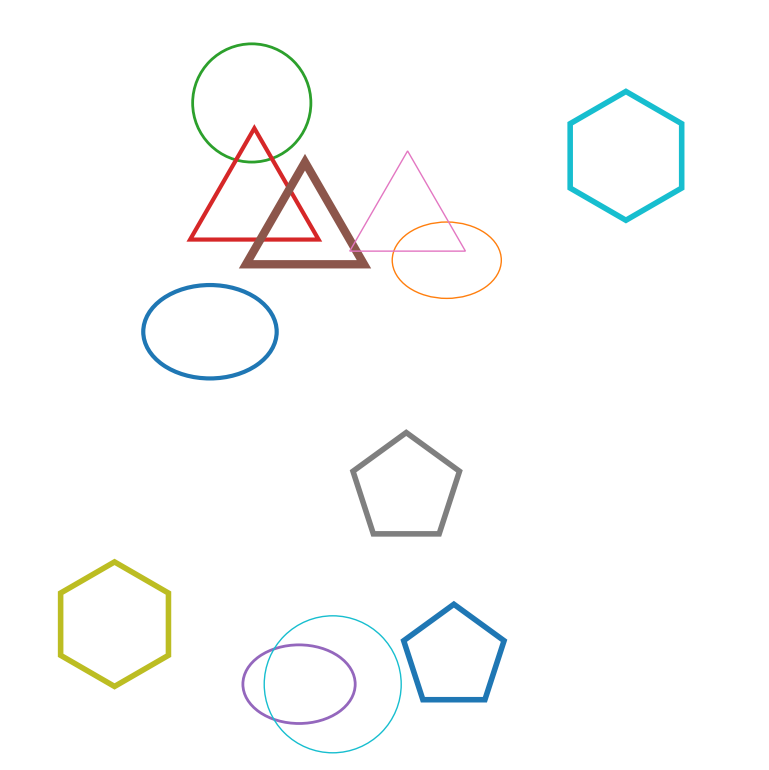[{"shape": "oval", "thickness": 1.5, "radius": 0.43, "center": [0.273, 0.569]}, {"shape": "pentagon", "thickness": 2, "radius": 0.34, "center": [0.589, 0.147]}, {"shape": "oval", "thickness": 0.5, "radius": 0.35, "center": [0.58, 0.662]}, {"shape": "circle", "thickness": 1, "radius": 0.38, "center": [0.327, 0.866]}, {"shape": "triangle", "thickness": 1.5, "radius": 0.48, "center": [0.33, 0.737]}, {"shape": "oval", "thickness": 1, "radius": 0.36, "center": [0.388, 0.111]}, {"shape": "triangle", "thickness": 3, "radius": 0.44, "center": [0.396, 0.701]}, {"shape": "triangle", "thickness": 0.5, "radius": 0.43, "center": [0.529, 0.717]}, {"shape": "pentagon", "thickness": 2, "radius": 0.36, "center": [0.528, 0.365]}, {"shape": "hexagon", "thickness": 2, "radius": 0.4, "center": [0.149, 0.189]}, {"shape": "hexagon", "thickness": 2, "radius": 0.42, "center": [0.813, 0.798]}, {"shape": "circle", "thickness": 0.5, "radius": 0.44, "center": [0.432, 0.111]}]